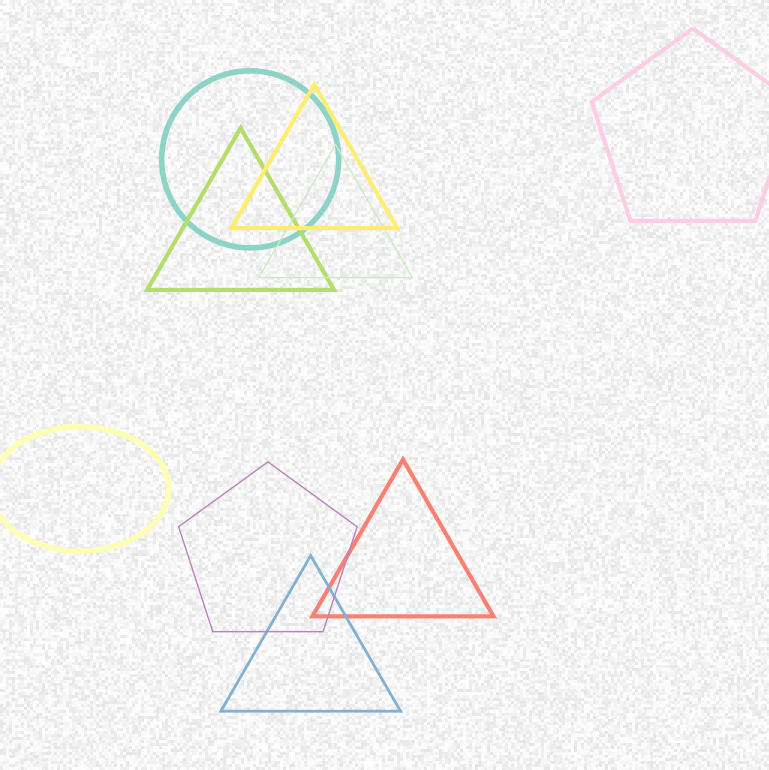[{"shape": "circle", "thickness": 2, "radius": 0.57, "center": [0.325, 0.793]}, {"shape": "oval", "thickness": 2, "radius": 0.58, "center": [0.104, 0.365]}, {"shape": "triangle", "thickness": 1.5, "radius": 0.68, "center": [0.523, 0.267]}, {"shape": "triangle", "thickness": 1, "radius": 0.67, "center": [0.403, 0.144]}, {"shape": "triangle", "thickness": 1.5, "radius": 0.7, "center": [0.312, 0.694]}, {"shape": "pentagon", "thickness": 1.5, "radius": 0.69, "center": [0.9, 0.825]}, {"shape": "pentagon", "thickness": 0.5, "radius": 0.61, "center": [0.348, 0.278]}, {"shape": "triangle", "thickness": 0.5, "radius": 0.58, "center": [0.436, 0.697]}, {"shape": "triangle", "thickness": 1.5, "radius": 0.62, "center": [0.408, 0.766]}]